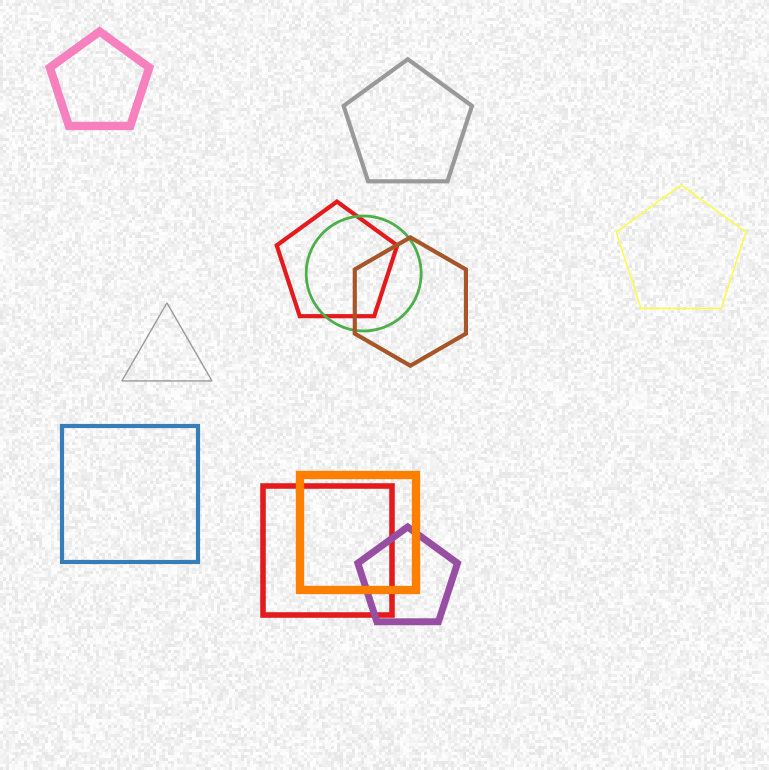[{"shape": "pentagon", "thickness": 1.5, "radius": 0.41, "center": [0.438, 0.656]}, {"shape": "square", "thickness": 2, "radius": 0.42, "center": [0.425, 0.285]}, {"shape": "square", "thickness": 1.5, "radius": 0.44, "center": [0.169, 0.358]}, {"shape": "circle", "thickness": 1, "radius": 0.37, "center": [0.472, 0.645]}, {"shape": "pentagon", "thickness": 2.5, "radius": 0.34, "center": [0.529, 0.248]}, {"shape": "square", "thickness": 3, "radius": 0.38, "center": [0.465, 0.308]}, {"shape": "pentagon", "thickness": 0.5, "radius": 0.44, "center": [0.885, 0.671]}, {"shape": "hexagon", "thickness": 1.5, "radius": 0.42, "center": [0.533, 0.608]}, {"shape": "pentagon", "thickness": 3, "radius": 0.34, "center": [0.129, 0.891]}, {"shape": "triangle", "thickness": 0.5, "radius": 0.34, "center": [0.217, 0.539]}, {"shape": "pentagon", "thickness": 1.5, "radius": 0.44, "center": [0.53, 0.835]}]